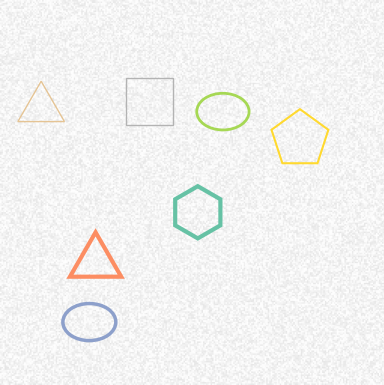[{"shape": "hexagon", "thickness": 3, "radius": 0.34, "center": [0.514, 0.449]}, {"shape": "triangle", "thickness": 3, "radius": 0.38, "center": [0.248, 0.32]}, {"shape": "oval", "thickness": 2.5, "radius": 0.34, "center": [0.232, 0.163]}, {"shape": "oval", "thickness": 2, "radius": 0.34, "center": [0.579, 0.71]}, {"shape": "pentagon", "thickness": 1.5, "radius": 0.39, "center": [0.779, 0.639]}, {"shape": "triangle", "thickness": 1, "radius": 0.35, "center": [0.107, 0.719]}, {"shape": "square", "thickness": 1, "radius": 0.31, "center": [0.388, 0.736]}]